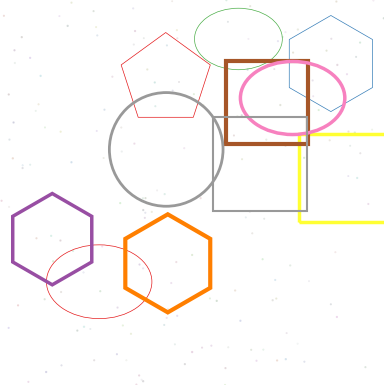[{"shape": "oval", "thickness": 0.5, "radius": 0.68, "center": [0.258, 0.268]}, {"shape": "pentagon", "thickness": 0.5, "radius": 0.61, "center": [0.43, 0.794]}, {"shape": "hexagon", "thickness": 0.5, "radius": 0.62, "center": [0.859, 0.835]}, {"shape": "oval", "thickness": 0.5, "radius": 0.57, "center": [0.619, 0.899]}, {"shape": "hexagon", "thickness": 2.5, "radius": 0.59, "center": [0.136, 0.379]}, {"shape": "hexagon", "thickness": 3, "radius": 0.64, "center": [0.436, 0.316]}, {"shape": "square", "thickness": 2.5, "radius": 0.57, "center": [0.89, 0.537]}, {"shape": "square", "thickness": 3, "radius": 0.54, "center": [0.693, 0.734]}, {"shape": "oval", "thickness": 2.5, "radius": 0.68, "center": [0.76, 0.746]}, {"shape": "square", "thickness": 1.5, "radius": 0.61, "center": [0.675, 0.575]}, {"shape": "circle", "thickness": 2, "radius": 0.74, "center": [0.432, 0.612]}]